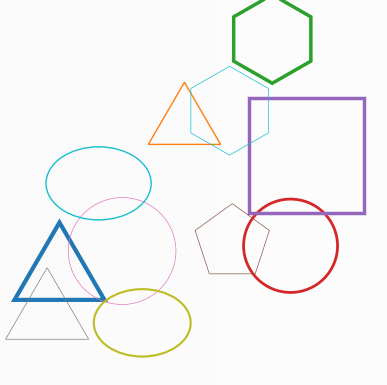[{"shape": "triangle", "thickness": 3, "radius": 0.67, "center": [0.154, 0.288]}, {"shape": "triangle", "thickness": 1, "radius": 0.54, "center": [0.476, 0.679]}, {"shape": "hexagon", "thickness": 2.5, "radius": 0.58, "center": [0.703, 0.899]}, {"shape": "circle", "thickness": 2, "radius": 0.61, "center": [0.75, 0.362]}, {"shape": "square", "thickness": 2.5, "radius": 0.74, "center": [0.791, 0.596]}, {"shape": "pentagon", "thickness": 0.5, "radius": 0.5, "center": [0.599, 0.37]}, {"shape": "circle", "thickness": 0.5, "radius": 0.69, "center": [0.315, 0.348]}, {"shape": "triangle", "thickness": 0.5, "radius": 0.62, "center": [0.122, 0.181]}, {"shape": "oval", "thickness": 1.5, "radius": 0.63, "center": [0.367, 0.161]}, {"shape": "hexagon", "thickness": 0.5, "radius": 0.58, "center": [0.592, 0.712]}, {"shape": "oval", "thickness": 1, "radius": 0.68, "center": [0.254, 0.524]}]